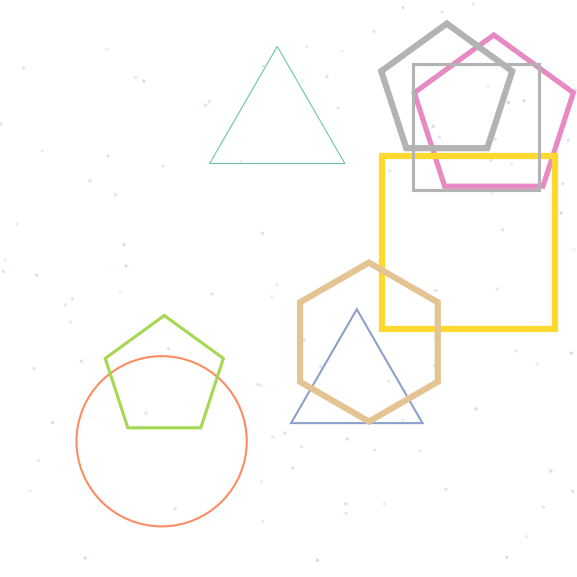[{"shape": "triangle", "thickness": 0.5, "radius": 0.68, "center": [0.48, 0.784]}, {"shape": "circle", "thickness": 1, "radius": 0.74, "center": [0.28, 0.235]}, {"shape": "triangle", "thickness": 1, "radius": 0.66, "center": [0.618, 0.332]}, {"shape": "pentagon", "thickness": 2.5, "radius": 0.72, "center": [0.855, 0.794]}, {"shape": "pentagon", "thickness": 1.5, "radius": 0.54, "center": [0.284, 0.345]}, {"shape": "square", "thickness": 3, "radius": 0.75, "center": [0.812, 0.579]}, {"shape": "hexagon", "thickness": 3, "radius": 0.69, "center": [0.639, 0.407]}, {"shape": "square", "thickness": 1.5, "radius": 0.54, "center": [0.825, 0.78]}, {"shape": "pentagon", "thickness": 3, "radius": 0.6, "center": [0.774, 0.839]}]